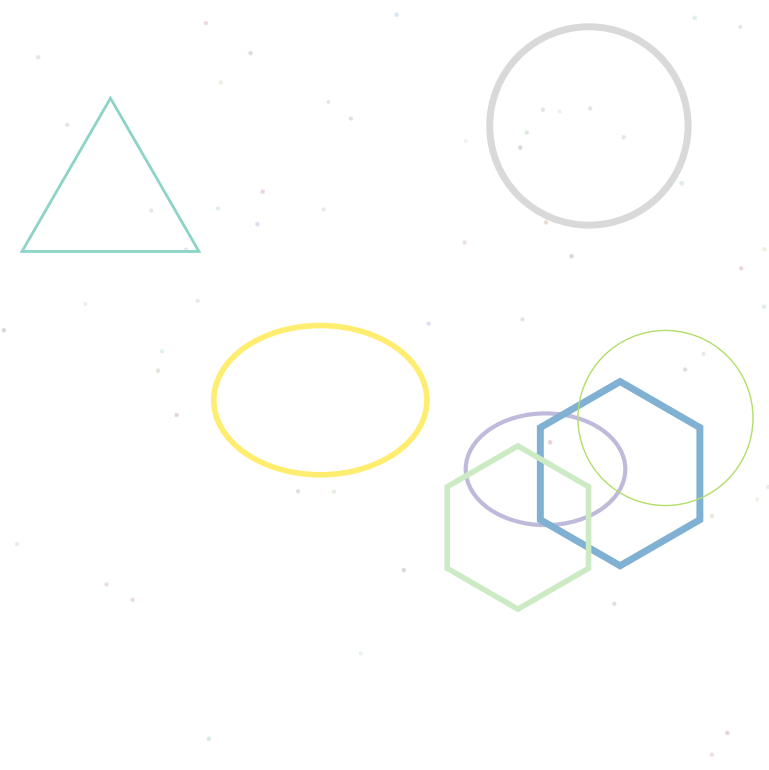[{"shape": "triangle", "thickness": 1, "radius": 0.66, "center": [0.143, 0.74]}, {"shape": "oval", "thickness": 1.5, "radius": 0.52, "center": [0.708, 0.391]}, {"shape": "hexagon", "thickness": 2.5, "radius": 0.6, "center": [0.805, 0.385]}, {"shape": "circle", "thickness": 0.5, "radius": 0.57, "center": [0.864, 0.457]}, {"shape": "circle", "thickness": 2.5, "radius": 0.64, "center": [0.765, 0.836]}, {"shape": "hexagon", "thickness": 2, "radius": 0.53, "center": [0.673, 0.315]}, {"shape": "oval", "thickness": 2, "radius": 0.69, "center": [0.416, 0.48]}]